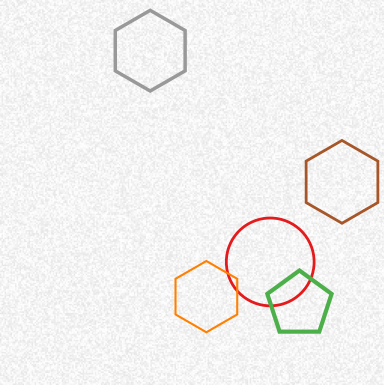[{"shape": "circle", "thickness": 2, "radius": 0.57, "center": [0.702, 0.32]}, {"shape": "pentagon", "thickness": 3, "radius": 0.44, "center": [0.778, 0.21]}, {"shape": "hexagon", "thickness": 1.5, "radius": 0.46, "center": [0.536, 0.23]}, {"shape": "hexagon", "thickness": 2, "radius": 0.54, "center": [0.888, 0.528]}, {"shape": "hexagon", "thickness": 2.5, "radius": 0.52, "center": [0.39, 0.868]}]